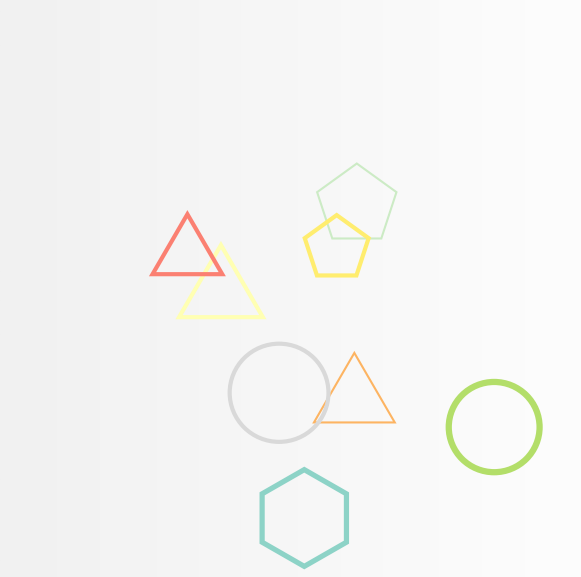[{"shape": "hexagon", "thickness": 2.5, "radius": 0.42, "center": [0.523, 0.102]}, {"shape": "triangle", "thickness": 2, "radius": 0.42, "center": [0.38, 0.492]}, {"shape": "triangle", "thickness": 2, "radius": 0.35, "center": [0.322, 0.559]}, {"shape": "triangle", "thickness": 1, "radius": 0.4, "center": [0.61, 0.308]}, {"shape": "circle", "thickness": 3, "radius": 0.39, "center": [0.85, 0.26]}, {"shape": "circle", "thickness": 2, "radius": 0.42, "center": [0.48, 0.319]}, {"shape": "pentagon", "thickness": 1, "radius": 0.36, "center": [0.614, 0.644]}, {"shape": "pentagon", "thickness": 2, "radius": 0.29, "center": [0.579, 0.569]}]